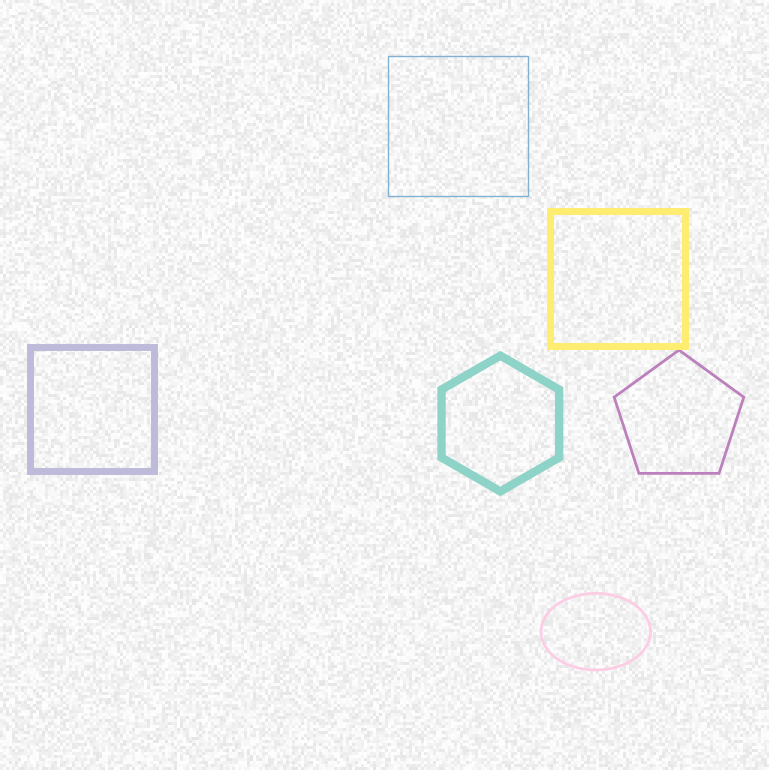[{"shape": "hexagon", "thickness": 3, "radius": 0.44, "center": [0.65, 0.45]}, {"shape": "square", "thickness": 2.5, "radius": 0.4, "center": [0.12, 0.469]}, {"shape": "square", "thickness": 0.5, "radius": 0.46, "center": [0.595, 0.837]}, {"shape": "oval", "thickness": 1, "radius": 0.36, "center": [0.774, 0.18]}, {"shape": "pentagon", "thickness": 1, "radius": 0.44, "center": [0.882, 0.457]}, {"shape": "square", "thickness": 2.5, "radius": 0.44, "center": [0.802, 0.639]}]